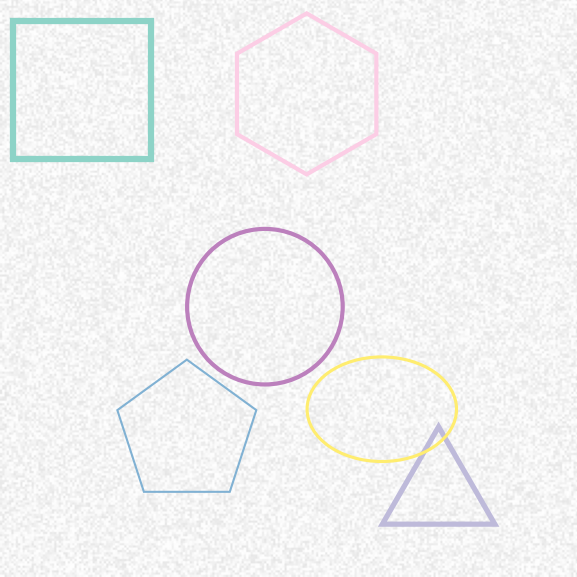[{"shape": "square", "thickness": 3, "radius": 0.6, "center": [0.142, 0.844]}, {"shape": "triangle", "thickness": 2.5, "radius": 0.56, "center": [0.759, 0.148]}, {"shape": "pentagon", "thickness": 1, "radius": 0.63, "center": [0.324, 0.25]}, {"shape": "hexagon", "thickness": 2, "radius": 0.7, "center": [0.531, 0.837]}, {"shape": "circle", "thickness": 2, "radius": 0.67, "center": [0.459, 0.468]}, {"shape": "oval", "thickness": 1.5, "radius": 0.65, "center": [0.661, 0.291]}]